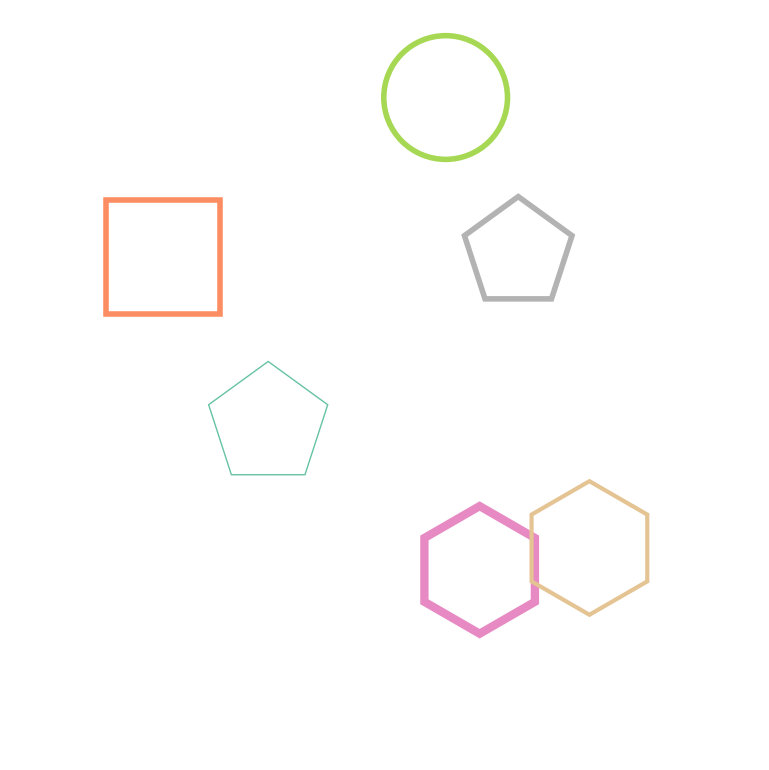[{"shape": "pentagon", "thickness": 0.5, "radius": 0.41, "center": [0.348, 0.449]}, {"shape": "square", "thickness": 2, "radius": 0.37, "center": [0.212, 0.666]}, {"shape": "hexagon", "thickness": 3, "radius": 0.41, "center": [0.623, 0.26]}, {"shape": "circle", "thickness": 2, "radius": 0.4, "center": [0.579, 0.873]}, {"shape": "hexagon", "thickness": 1.5, "radius": 0.43, "center": [0.765, 0.288]}, {"shape": "pentagon", "thickness": 2, "radius": 0.37, "center": [0.673, 0.671]}]